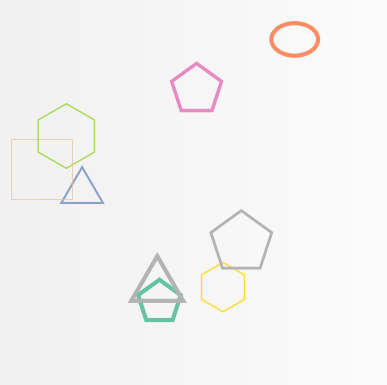[{"shape": "pentagon", "thickness": 3, "radius": 0.29, "center": [0.411, 0.216]}, {"shape": "oval", "thickness": 3, "radius": 0.3, "center": [0.761, 0.898]}, {"shape": "triangle", "thickness": 1.5, "radius": 0.31, "center": [0.212, 0.504]}, {"shape": "pentagon", "thickness": 2.5, "radius": 0.34, "center": [0.507, 0.768]}, {"shape": "hexagon", "thickness": 1, "radius": 0.42, "center": [0.171, 0.647]}, {"shape": "hexagon", "thickness": 1, "radius": 0.32, "center": [0.576, 0.254]}, {"shape": "square", "thickness": 0.5, "radius": 0.39, "center": [0.107, 0.561]}, {"shape": "pentagon", "thickness": 2, "radius": 0.41, "center": [0.623, 0.37]}, {"shape": "triangle", "thickness": 3, "radius": 0.39, "center": [0.406, 0.257]}]